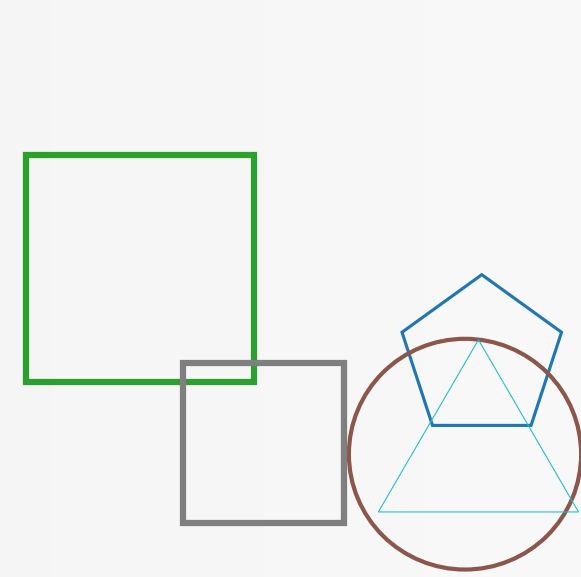[{"shape": "pentagon", "thickness": 1.5, "radius": 0.72, "center": [0.829, 0.379]}, {"shape": "square", "thickness": 3, "radius": 0.98, "center": [0.241, 0.534]}, {"shape": "circle", "thickness": 2, "radius": 1.0, "center": [0.8, 0.213]}, {"shape": "square", "thickness": 3, "radius": 0.69, "center": [0.454, 0.232]}, {"shape": "triangle", "thickness": 0.5, "radius": 0.99, "center": [0.823, 0.212]}]